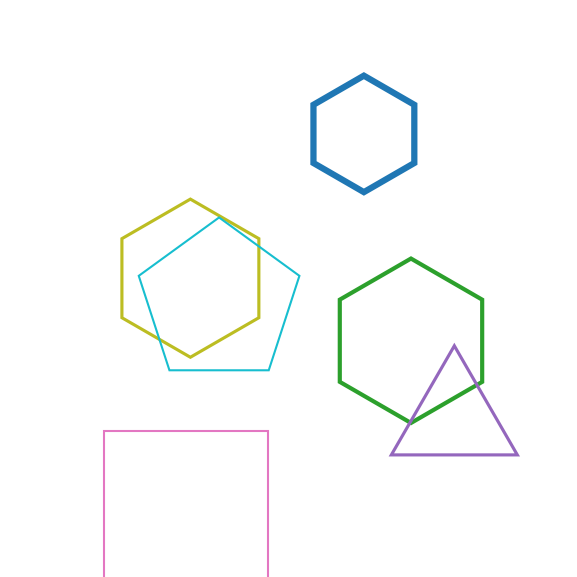[{"shape": "hexagon", "thickness": 3, "radius": 0.5, "center": [0.63, 0.767]}, {"shape": "hexagon", "thickness": 2, "radius": 0.71, "center": [0.712, 0.409]}, {"shape": "triangle", "thickness": 1.5, "radius": 0.63, "center": [0.787, 0.274]}, {"shape": "square", "thickness": 1, "radius": 0.71, "center": [0.322, 0.111]}, {"shape": "hexagon", "thickness": 1.5, "radius": 0.68, "center": [0.33, 0.517]}, {"shape": "pentagon", "thickness": 1, "radius": 0.73, "center": [0.379, 0.476]}]